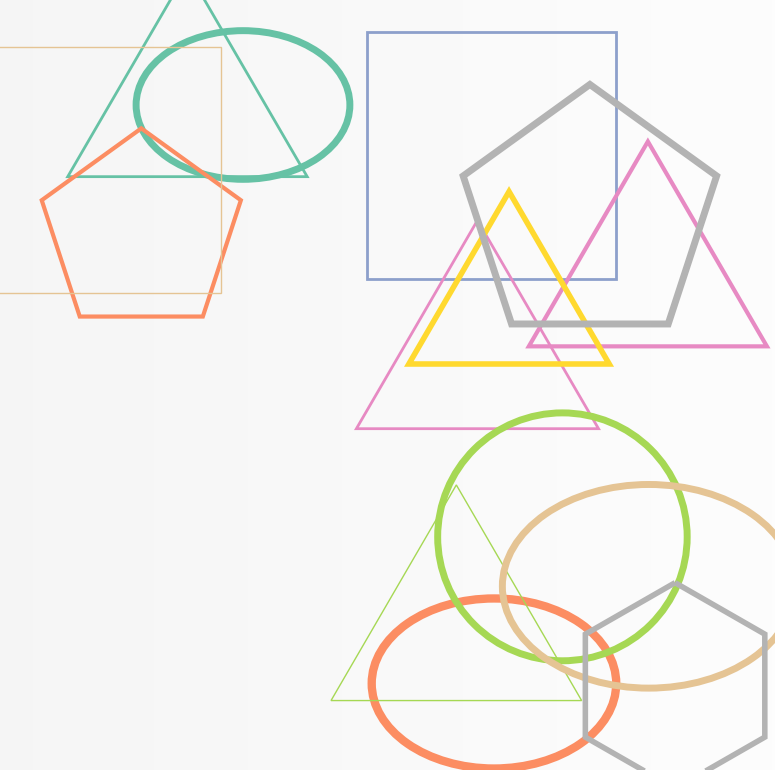[{"shape": "triangle", "thickness": 1, "radius": 0.89, "center": [0.242, 0.86]}, {"shape": "oval", "thickness": 2.5, "radius": 0.69, "center": [0.314, 0.864]}, {"shape": "pentagon", "thickness": 1.5, "radius": 0.68, "center": [0.182, 0.698]}, {"shape": "oval", "thickness": 3, "radius": 0.79, "center": [0.637, 0.112]}, {"shape": "square", "thickness": 1, "radius": 0.8, "center": [0.634, 0.798]}, {"shape": "triangle", "thickness": 1, "radius": 0.9, "center": [0.616, 0.533]}, {"shape": "triangle", "thickness": 1.5, "radius": 0.89, "center": [0.836, 0.639]}, {"shape": "circle", "thickness": 2.5, "radius": 0.8, "center": [0.726, 0.303]}, {"shape": "triangle", "thickness": 0.5, "radius": 0.93, "center": [0.589, 0.184]}, {"shape": "triangle", "thickness": 2, "radius": 0.75, "center": [0.657, 0.602]}, {"shape": "oval", "thickness": 2.5, "radius": 0.94, "center": [0.837, 0.239]}, {"shape": "square", "thickness": 0.5, "radius": 0.8, "center": [0.125, 0.779]}, {"shape": "hexagon", "thickness": 2, "radius": 0.67, "center": [0.871, 0.11]}, {"shape": "pentagon", "thickness": 2.5, "radius": 0.86, "center": [0.761, 0.718]}]